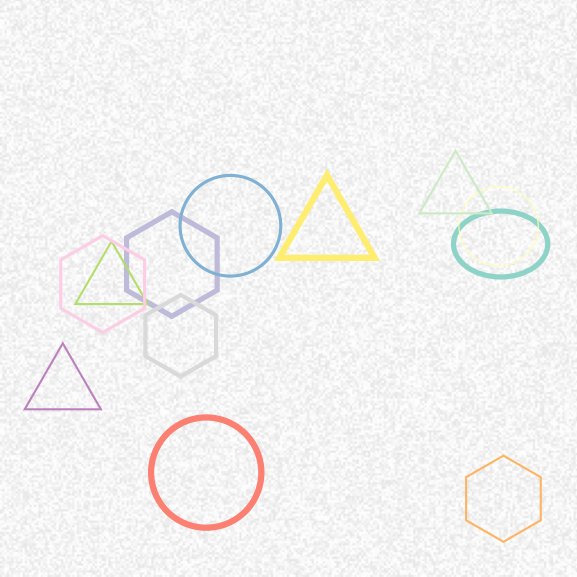[{"shape": "oval", "thickness": 2.5, "radius": 0.41, "center": [0.867, 0.577]}, {"shape": "circle", "thickness": 0.5, "radius": 0.34, "center": [0.863, 0.607]}, {"shape": "hexagon", "thickness": 2.5, "radius": 0.45, "center": [0.298, 0.542]}, {"shape": "circle", "thickness": 3, "radius": 0.48, "center": [0.357, 0.181]}, {"shape": "circle", "thickness": 1.5, "radius": 0.44, "center": [0.399, 0.608]}, {"shape": "hexagon", "thickness": 1, "radius": 0.37, "center": [0.872, 0.136]}, {"shape": "triangle", "thickness": 1, "radius": 0.36, "center": [0.193, 0.509]}, {"shape": "hexagon", "thickness": 1.5, "radius": 0.42, "center": [0.178, 0.507]}, {"shape": "hexagon", "thickness": 2, "radius": 0.35, "center": [0.313, 0.418]}, {"shape": "triangle", "thickness": 1, "radius": 0.38, "center": [0.109, 0.328]}, {"shape": "triangle", "thickness": 1, "radius": 0.36, "center": [0.789, 0.666]}, {"shape": "triangle", "thickness": 3, "radius": 0.48, "center": [0.566, 0.6]}]